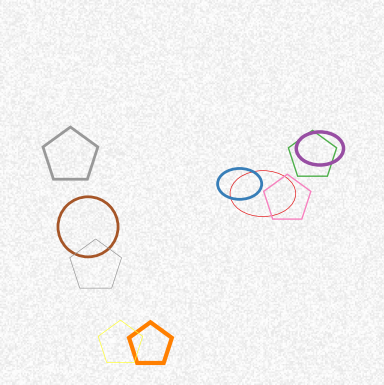[{"shape": "oval", "thickness": 0.5, "radius": 0.43, "center": [0.683, 0.497]}, {"shape": "oval", "thickness": 2, "radius": 0.29, "center": [0.622, 0.522]}, {"shape": "pentagon", "thickness": 1, "radius": 0.33, "center": [0.812, 0.596]}, {"shape": "oval", "thickness": 2.5, "radius": 0.31, "center": [0.831, 0.614]}, {"shape": "pentagon", "thickness": 3, "radius": 0.29, "center": [0.391, 0.105]}, {"shape": "pentagon", "thickness": 0.5, "radius": 0.3, "center": [0.313, 0.108]}, {"shape": "circle", "thickness": 2, "radius": 0.39, "center": [0.229, 0.411]}, {"shape": "pentagon", "thickness": 1, "radius": 0.32, "center": [0.746, 0.483]}, {"shape": "pentagon", "thickness": 2, "radius": 0.37, "center": [0.183, 0.595]}, {"shape": "pentagon", "thickness": 0.5, "radius": 0.35, "center": [0.249, 0.309]}]